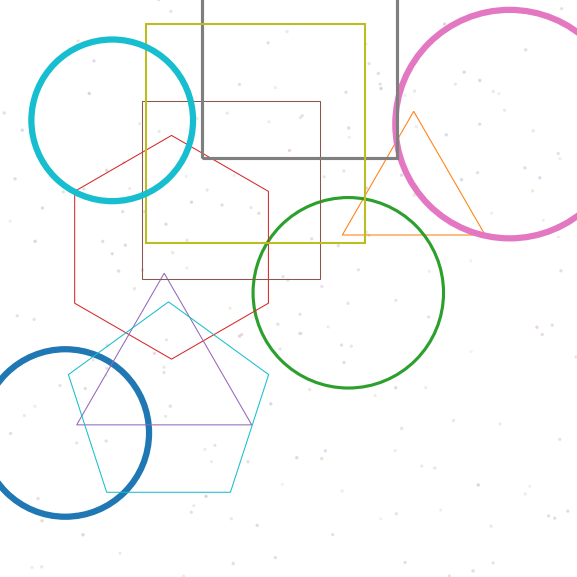[{"shape": "circle", "thickness": 3, "radius": 0.73, "center": [0.113, 0.249]}, {"shape": "triangle", "thickness": 0.5, "radius": 0.71, "center": [0.716, 0.664]}, {"shape": "circle", "thickness": 1.5, "radius": 0.82, "center": [0.603, 0.492]}, {"shape": "hexagon", "thickness": 0.5, "radius": 0.97, "center": [0.297, 0.571]}, {"shape": "triangle", "thickness": 0.5, "radius": 0.88, "center": [0.284, 0.351]}, {"shape": "square", "thickness": 0.5, "radius": 0.77, "center": [0.399, 0.67]}, {"shape": "circle", "thickness": 3, "radius": 0.99, "center": [0.882, 0.784]}, {"shape": "square", "thickness": 1.5, "radius": 0.84, "center": [0.519, 0.894]}, {"shape": "square", "thickness": 1, "radius": 0.95, "center": [0.442, 0.768]}, {"shape": "circle", "thickness": 3, "radius": 0.7, "center": [0.194, 0.791]}, {"shape": "pentagon", "thickness": 0.5, "radius": 0.91, "center": [0.292, 0.294]}]